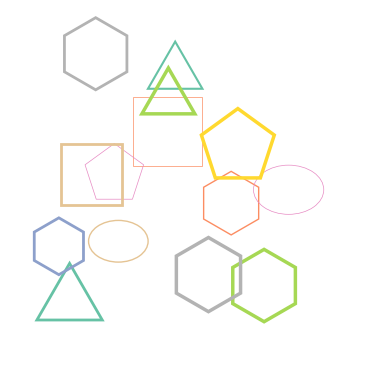[{"shape": "triangle", "thickness": 1.5, "radius": 0.41, "center": [0.455, 0.81]}, {"shape": "triangle", "thickness": 2, "radius": 0.49, "center": [0.181, 0.218]}, {"shape": "hexagon", "thickness": 1, "radius": 0.41, "center": [0.6, 0.472]}, {"shape": "square", "thickness": 0.5, "radius": 0.45, "center": [0.435, 0.658]}, {"shape": "hexagon", "thickness": 2, "radius": 0.37, "center": [0.153, 0.36]}, {"shape": "oval", "thickness": 0.5, "radius": 0.46, "center": [0.75, 0.507]}, {"shape": "pentagon", "thickness": 0.5, "radius": 0.4, "center": [0.297, 0.547]}, {"shape": "triangle", "thickness": 2.5, "radius": 0.4, "center": [0.437, 0.744]}, {"shape": "hexagon", "thickness": 2.5, "radius": 0.47, "center": [0.686, 0.258]}, {"shape": "pentagon", "thickness": 2.5, "radius": 0.5, "center": [0.618, 0.618]}, {"shape": "oval", "thickness": 1, "radius": 0.39, "center": [0.307, 0.373]}, {"shape": "square", "thickness": 2, "radius": 0.4, "center": [0.238, 0.546]}, {"shape": "hexagon", "thickness": 2, "radius": 0.47, "center": [0.249, 0.86]}, {"shape": "hexagon", "thickness": 2.5, "radius": 0.48, "center": [0.541, 0.287]}]